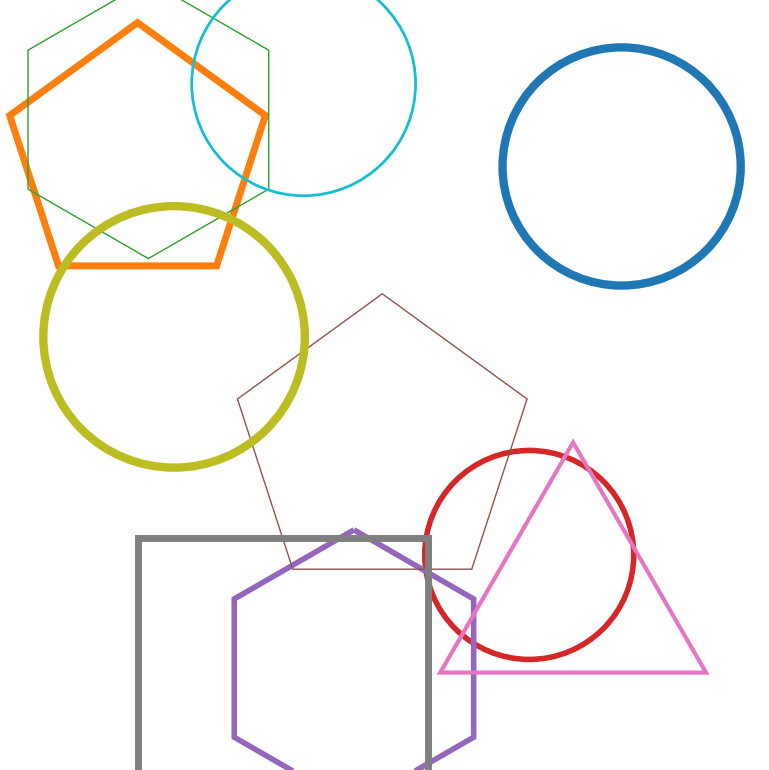[{"shape": "circle", "thickness": 3, "radius": 0.77, "center": [0.807, 0.784]}, {"shape": "pentagon", "thickness": 2.5, "radius": 0.87, "center": [0.179, 0.796]}, {"shape": "hexagon", "thickness": 0.5, "radius": 0.9, "center": [0.193, 0.845]}, {"shape": "circle", "thickness": 2, "radius": 0.68, "center": [0.687, 0.279]}, {"shape": "hexagon", "thickness": 2, "radius": 0.9, "center": [0.46, 0.132]}, {"shape": "pentagon", "thickness": 0.5, "radius": 0.99, "center": [0.496, 0.421]}, {"shape": "triangle", "thickness": 1.5, "radius": 1.0, "center": [0.744, 0.226]}, {"shape": "square", "thickness": 2.5, "radius": 0.94, "center": [0.368, 0.114]}, {"shape": "circle", "thickness": 3, "radius": 0.85, "center": [0.226, 0.562]}, {"shape": "circle", "thickness": 1, "radius": 0.73, "center": [0.394, 0.891]}]